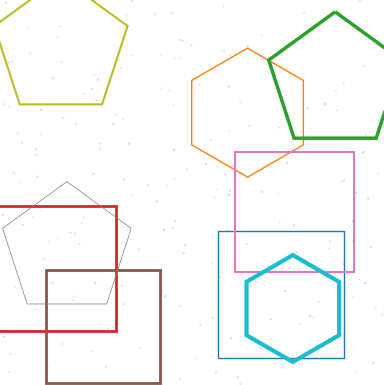[{"shape": "square", "thickness": 1, "radius": 0.82, "center": [0.73, 0.235]}, {"shape": "hexagon", "thickness": 1, "radius": 0.84, "center": [0.643, 0.707]}, {"shape": "pentagon", "thickness": 2.5, "radius": 0.91, "center": [0.871, 0.788]}, {"shape": "square", "thickness": 2, "radius": 0.81, "center": [0.138, 0.302]}, {"shape": "square", "thickness": 2, "radius": 0.74, "center": [0.268, 0.152]}, {"shape": "square", "thickness": 1.5, "radius": 0.78, "center": [0.765, 0.45]}, {"shape": "pentagon", "thickness": 0.5, "radius": 0.88, "center": [0.174, 0.353]}, {"shape": "pentagon", "thickness": 1.5, "radius": 0.91, "center": [0.158, 0.876]}, {"shape": "hexagon", "thickness": 3, "radius": 0.69, "center": [0.761, 0.199]}]